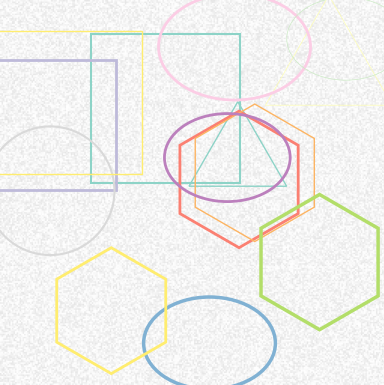[{"shape": "triangle", "thickness": 1, "radius": 0.73, "center": [0.618, 0.59]}, {"shape": "square", "thickness": 1.5, "radius": 0.97, "center": [0.429, 0.718]}, {"shape": "triangle", "thickness": 0.5, "radius": 0.95, "center": [0.854, 0.822]}, {"shape": "square", "thickness": 2, "radius": 0.84, "center": [0.133, 0.675]}, {"shape": "hexagon", "thickness": 2, "radius": 0.89, "center": [0.621, 0.534]}, {"shape": "oval", "thickness": 2.5, "radius": 0.86, "center": [0.544, 0.109]}, {"shape": "hexagon", "thickness": 1, "radius": 0.89, "center": [0.662, 0.551]}, {"shape": "hexagon", "thickness": 2.5, "radius": 0.88, "center": [0.83, 0.319]}, {"shape": "oval", "thickness": 2, "radius": 0.99, "center": [0.609, 0.878]}, {"shape": "circle", "thickness": 1.5, "radius": 0.84, "center": [0.13, 0.505]}, {"shape": "oval", "thickness": 2, "radius": 0.82, "center": [0.59, 0.591]}, {"shape": "oval", "thickness": 0.5, "radius": 0.77, "center": [0.899, 0.899]}, {"shape": "hexagon", "thickness": 2, "radius": 0.82, "center": [0.289, 0.193]}, {"shape": "square", "thickness": 1, "radius": 0.93, "center": [0.183, 0.734]}]